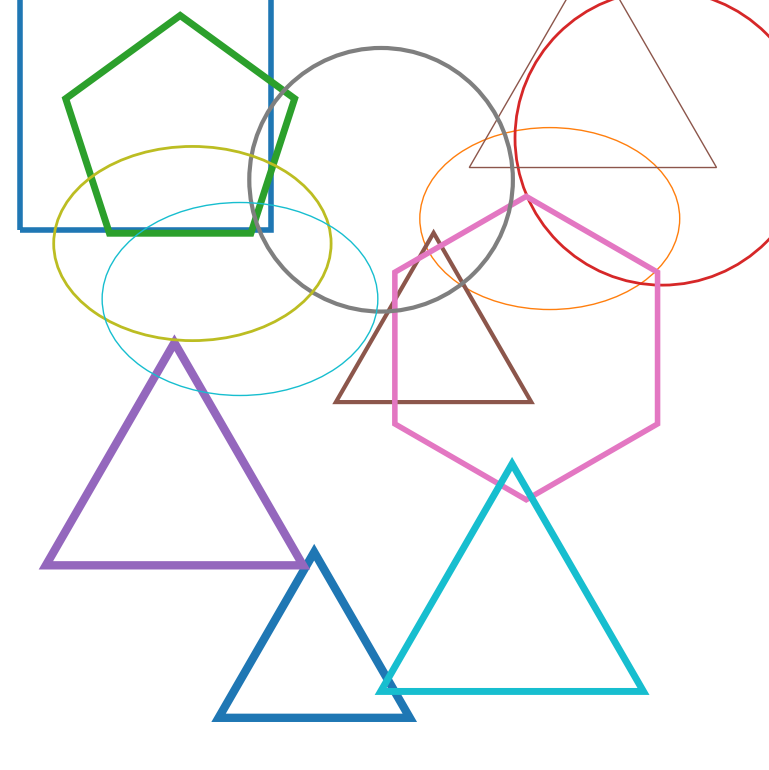[{"shape": "triangle", "thickness": 3, "radius": 0.72, "center": [0.408, 0.139]}, {"shape": "square", "thickness": 2, "radius": 0.82, "center": [0.189, 0.865]}, {"shape": "oval", "thickness": 0.5, "radius": 0.84, "center": [0.714, 0.716]}, {"shape": "pentagon", "thickness": 2.5, "radius": 0.78, "center": [0.234, 0.824]}, {"shape": "circle", "thickness": 1, "radius": 0.96, "center": [0.86, 0.821]}, {"shape": "triangle", "thickness": 3, "radius": 0.96, "center": [0.227, 0.362]}, {"shape": "triangle", "thickness": 0.5, "radius": 0.93, "center": [0.77, 0.875]}, {"shape": "triangle", "thickness": 1.5, "radius": 0.73, "center": [0.563, 0.551]}, {"shape": "hexagon", "thickness": 2, "radius": 0.98, "center": [0.683, 0.548]}, {"shape": "circle", "thickness": 1.5, "radius": 0.86, "center": [0.495, 0.767]}, {"shape": "oval", "thickness": 1, "radius": 0.9, "center": [0.25, 0.684]}, {"shape": "triangle", "thickness": 2.5, "radius": 0.99, "center": [0.665, 0.201]}, {"shape": "oval", "thickness": 0.5, "radius": 0.9, "center": [0.312, 0.612]}]